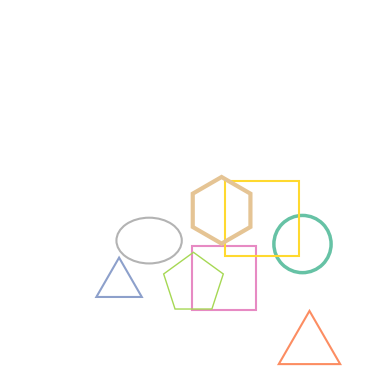[{"shape": "circle", "thickness": 2.5, "radius": 0.37, "center": [0.786, 0.366]}, {"shape": "triangle", "thickness": 1.5, "radius": 0.46, "center": [0.804, 0.1]}, {"shape": "triangle", "thickness": 1.5, "radius": 0.34, "center": [0.309, 0.263]}, {"shape": "square", "thickness": 1.5, "radius": 0.42, "center": [0.581, 0.278]}, {"shape": "pentagon", "thickness": 1, "radius": 0.41, "center": [0.503, 0.263]}, {"shape": "square", "thickness": 1.5, "radius": 0.48, "center": [0.681, 0.433]}, {"shape": "hexagon", "thickness": 3, "radius": 0.43, "center": [0.576, 0.454]}, {"shape": "oval", "thickness": 1.5, "radius": 0.42, "center": [0.387, 0.375]}]